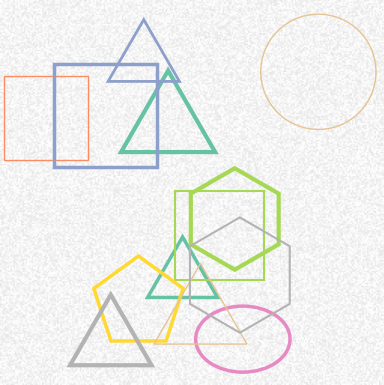[{"shape": "triangle", "thickness": 2.5, "radius": 0.52, "center": [0.474, 0.28]}, {"shape": "triangle", "thickness": 3, "radius": 0.71, "center": [0.437, 0.676]}, {"shape": "square", "thickness": 1, "radius": 0.54, "center": [0.12, 0.695]}, {"shape": "square", "thickness": 2.5, "radius": 0.67, "center": [0.274, 0.7]}, {"shape": "triangle", "thickness": 2, "radius": 0.54, "center": [0.373, 0.842]}, {"shape": "oval", "thickness": 2.5, "radius": 0.61, "center": [0.631, 0.119]}, {"shape": "hexagon", "thickness": 3, "radius": 0.66, "center": [0.61, 0.431]}, {"shape": "square", "thickness": 1.5, "radius": 0.58, "center": [0.57, 0.389]}, {"shape": "pentagon", "thickness": 2.5, "radius": 0.61, "center": [0.36, 0.213]}, {"shape": "circle", "thickness": 1, "radius": 0.75, "center": [0.827, 0.814]}, {"shape": "triangle", "thickness": 1, "radius": 0.7, "center": [0.521, 0.176]}, {"shape": "triangle", "thickness": 3, "radius": 0.61, "center": [0.288, 0.112]}, {"shape": "hexagon", "thickness": 1.5, "radius": 0.75, "center": [0.623, 0.286]}]